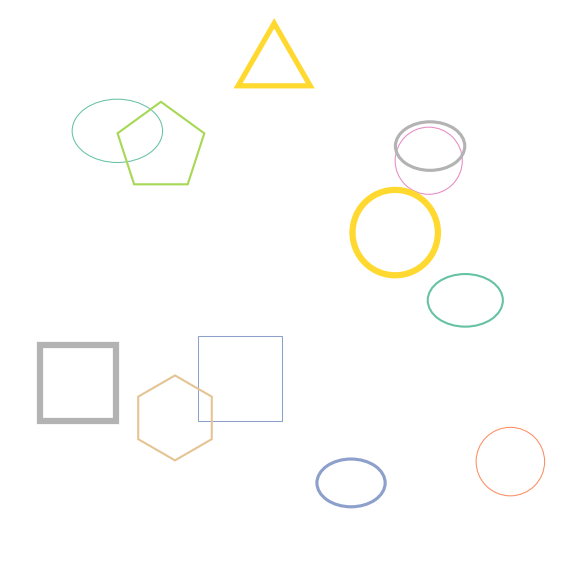[{"shape": "oval", "thickness": 0.5, "radius": 0.39, "center": [0.203, 0.773]}, {"shape": "oval", "thickness": 1, "radius": 0.33, "center": [0.806, 0.479]}, {"shape": "circle", "thickness": 0.5, "radius": 0.3, "center": [0.884, 0.2]}, {"shape": "oval", "thickness": 1.5, "radius": 0.3, "center": [0.608, 0.163]}, {"shape": "square", "thickness": 0.5, "radius": 0.36, "center": [0.416, 0.344]}, {"shape": "circle", "thickness": 0.5, "radius": 0.29, "center": [0.742, 0.721]}, {"shape": "pentagon", "thickness": 1, "radius": 0.39, "center": [0.279, 0.744]}, {"shape": "triangle", "thickness": 2.5, "radius": 0.36, "center": [0.475, 0.887]}, {"shape": "circle", "thickness": 3, "radius": 0.37, "center": [0.684, 0.596]}, {"shape": "hexagon", "thickness": 1, "radius": 0.37, "center": [0.303, 0.275]}, {"shape": "square", "thickness": 3, "radius": 0.33, "center": [0.134, 0.335]}, {"shape": "oval", "thickness": 1.5, "radius": 0.3, "center": [0.745, 0.746]}]